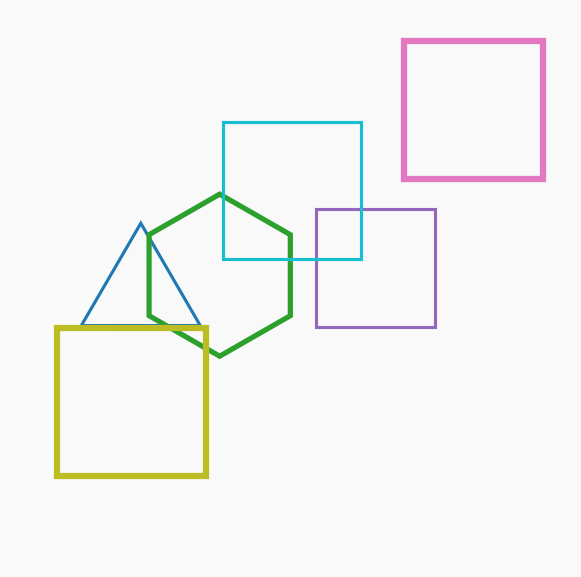[{"shape": "triangle", "thickness": 1.5, "radius": 0.59, "center": [0.242, 0.494]}, {"shape": "hexagon", "thickness": 2.5, "radius": 0.7, "center": [0.378, 0.523]}, {"shape": "square", "thickness": 1.5, "radius": 0.51, "center": [0.646, 0.536]}, {"shape": "square", "thickness": 3, "radius": 0.6, "center": [0.815, 0.808]}, {"shape": "square", "thickness": 3, "radius": 0.64, "center": [0.226, 0.303]}, {"shape": "square", "thickness": 1.5, "radius": 0.59, "center": [0.502, 0.669]}]